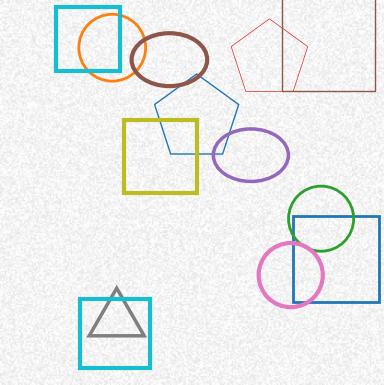[{"shape": "pentagon", "thickness": 1, "radius": 0.57, "center": [0.511, 0.693]}, {"shape": "square", "thickness": 2, "radius": 0.56, "center": [0.872, 0.328]}, {"shape": "circle", "thickness": 2, "radius": 0.43, "center": [0.292, 0.876]}, {"shape": "circle", "thickness": 2, "radius": 0.42, "center": [0.834, 0.432]}, {"shape": "pentagon", "thickness": 0.5, "radius": 0.52, "center": [0.7, 0.847]}, {"shape": "oval", "thickness": 2.5, "radius": 0.49, "center": [0.652, 0.597]}, {"shape": "oval", "thickness": 3, "radius": 0.49, "center": [0.44, 0.845]}, {"shape": "square", "thickness": 1, "radius": 0.6, "center": [0.854, 0.885]}, {"shape": "circle", "thickness": 3, "radius": 0.42, "center": [0.755, 0.285]}, {"shape": "triangle", "thickness": 2.5, "radius": 0.41, "center": [0.303, 0.169]}, {"shape": "square", "thickness": 3, "radius": 0.47, "center": [0.417, 0.593]}, {"shape": "square", "thickness": 3, "radius": 0.42, "center": [0.229, 0.898]}, {"shape": "square", "thickness": 3, "radius": 0.45, "center": [0.299, 0.135]}]